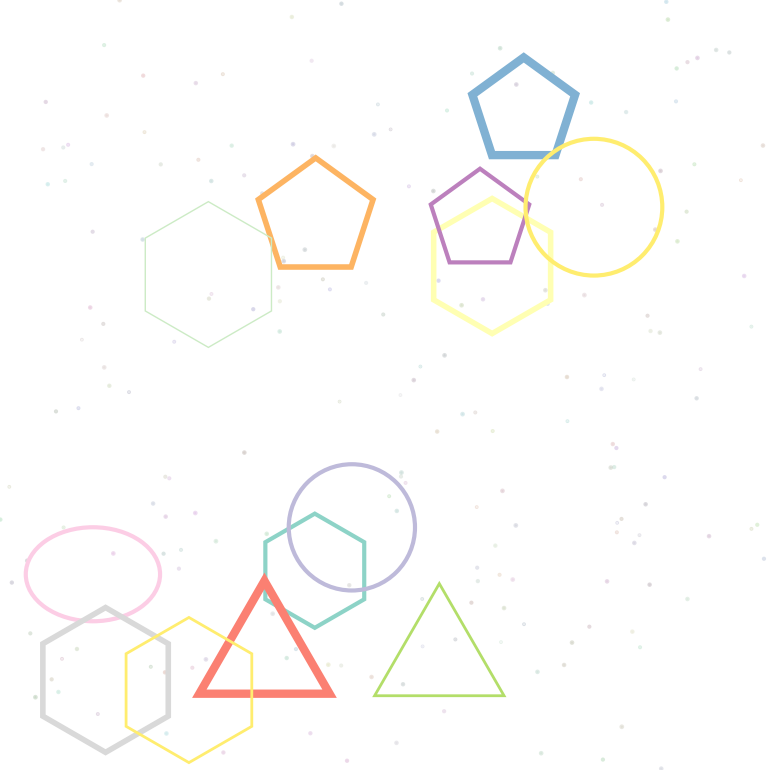[{"shape": "hexagon", "thickness": 1.5, "radius": 0.37, "center": [0.409, 0.259]}, {"shape": "hexagon", "thickness": 2, "radius": 0.44, "center": [0.639, 0.655]}, {"shape": "circle", "thickness": 1.5, "radius": 0.41, "center": [0.457, 0.315]}, {"shape": "triangle", "thickness": 3, "radius": 0.49, "center": [0.343, 0.148]}, {"shape": "pentagon", "thickness": 3, "radius": 0.35, "center": [0.68, 0.855]}, {"shape": "pentagon", "thickness": 2, "radius": 0.39, "center": [0.41, 0.717]}, {"shape": "triangle", "thickness": 1, "radius": 0.49, "center": [0.571, 0.145]}, {"shape": "oval", "thickness": 1.5, "radius": 0.44, "center": [0.121, 0.254]}, {"shape": "hexagon", "thickness": 2, "radius": 0.47, "center": [0.137, 0.117]}, {"shape": "pentagon", "thickness": 1.5, "radius": 0.34, "center": [0.623, 0.714]}, {"shape": "hexagon", "thickness": 0.5, "radius": 0.47, "center": [0.271, 0.643]}, {"shape": "circle", "thickness": 1.5, "radius": 0.44, "center": [0.771, 0.731]}, {"shape": "hexagon", "thickness": 1, "radius": 0.47, "center": [0.245, 0.104]}]